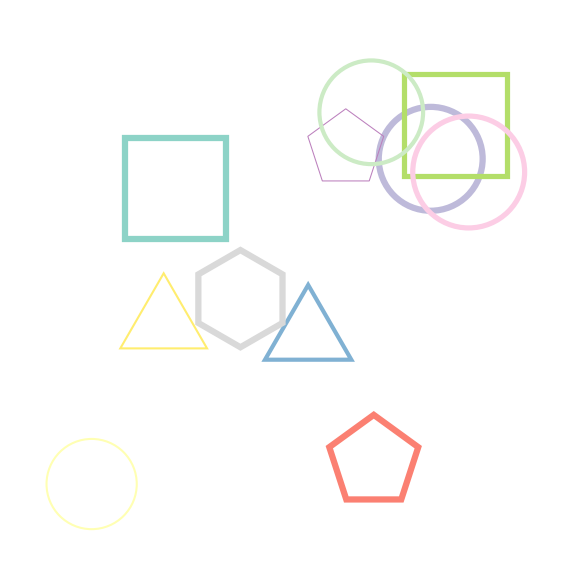[{"shape": "square", "thickness": 3, "radius": 0.44, "center": [0.304, 0.672]}, {"shape": "circle", "thickness": 1, "radius": 0.39, "center": [0.159, 0.161]}, {"shape": "circle", "thickness": 3, "radius": 0.45, "center": [0.746, 0.724]}, {"shape": "pentagon", "thickness": 3, "radius": 0.4, "center": [0.647, 0.2]}, {"shape": "triangle", "thickness": 2, "radius": 0.43, "center": [0.534, 0.419]}, {"shape": "square", "thickness": 2.5, "radius": 0.44, "center": [0.789, 0.783]}, {"shape": "circle", "thickness": 2.5, "radius": 0.48, "center": [0.812, 0.701]}, {"shape": "hexagon", "thickness": 3, "radius": 0.42, "center": [0.416, 0.482]}, {"shape": "pentagon", "thickness": 0.5, "radius": 0.35, "center": [0.599, 0.742]}, {"shape": "circle", "thickness": 2, "radius": 0.45, "center": [0.643, 0.805]}, {"shape": "triangle", "thickness": 1, "radius": 0.43, "center": [0.283, 0.439]}]